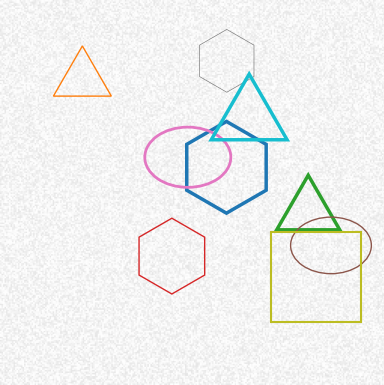[{"shape": "hexagon", "thickness": 2.5, "radius": 0.6, "center": [0.588, 0.565]}, {"shape": "triangle", "thickness": 1, "radius": 0.43, "center": [0.214, 0.794]}, {"shape": "triangle", "thickness": 2.5, "radius": 0.47, "center": [0.801, 0.45]}, {"shape": "hexagon", "thickness": 1, "radius": 0.49, "center": [0.446, 0.335]}, {"shape": "oval", "thickness": 1, "radius": 0.52, "center": [0.86, 0.363]}, {"shape": "oval", "thickness": 2, "radius": 0.56, "center": [0.488, 0.592]}, {"shape": "hexagon", "thickness": 0.5, "radius": 0.41, "center": [0.589, 0.842]}, {"shape": "square", "thickness": 1.5, "radius": 0.58, "center": [0.821, 0.281]}, {"shape": "triangle", "thickness": 2.5, "radius": 0.57, "center": [0.647, 0.694]}]